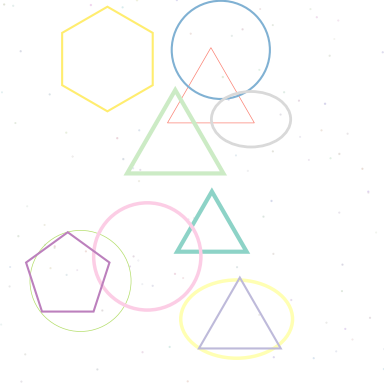[{"shape": "triangle", "thickness": 3, "radius": 0.52, "center": [0.55, 0.398]}, {"shape": "oval", "thickness": 2.5, "radius": 0.73, "center": [0.615, 0.171]}, {"shape": "triangle", "thickness": 1.5, "radius": 0.61, "center": [0.623, 0.156]}, {"shape": "triangle", "thickness": 0.5, "radius": 0.65, "center": [0.548, 0.746]}, {"shape": "circle", "thickness": 1.5, "radius": 0.64, "center": [0.574, 0.87]}, {"shape": "circle", "thickness": 0.5, "radius": 0.66, "center": [0.209, 0.27]}, {"shape": "circle", "thickness": 2.5, "radius": 0.7, "center": [0.383, 0.334]}, {"shape": "oval", "thickness": 2, "radius": 0.51, "center": [0.652, 0.69]}, {"shape": "pentagon", "thickness": 1.5, "radius": 0.57, "center": [0.176, 0.283]}, {"shape": "triangle", "thickness": 3, "radius": 0.72, "center": [0.455, 0.622]}, {"shape": "hexagon", "thickness": 1.5, "radius": 0.68, "center": [0.279, 0.847]}]